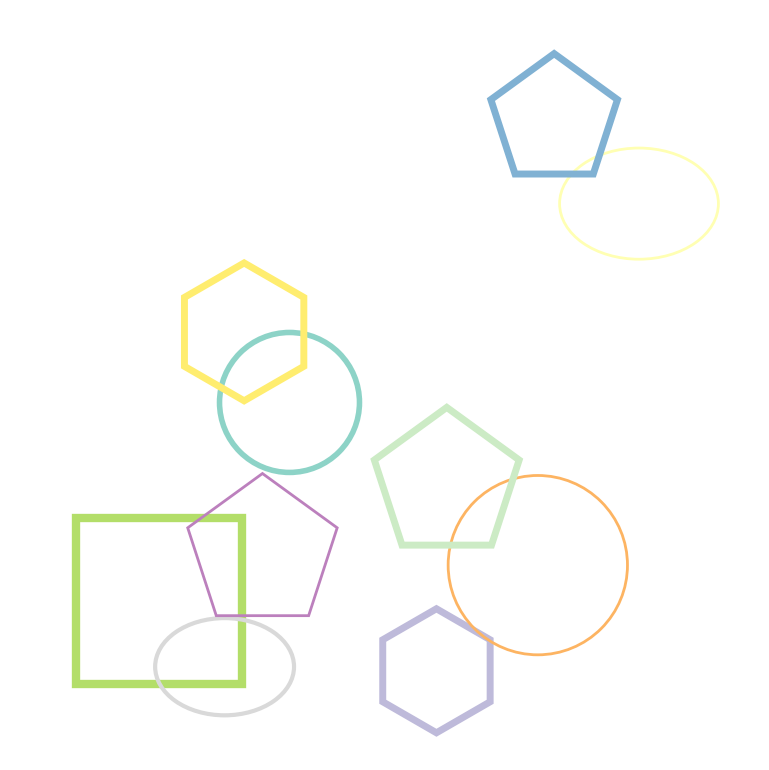[{"shape": "circle", "thickness": 2, "radius": 0.45, "center": [0.376, 0.477]}, {"shape": "oval", "thickness": 1, "radius": 0.52, "center": [0.83, 0.736]}, {"shape": "hexagon", "thickness": 2.5, "radius": 0.4, "center": [0.567, 0.129]}, {"shape": "pentagon", "thickness": 2.5, "radius": 0.43, "center": [0.72, 0.844]}, {"shape": "circle", "thickness": 1, "radius": 0.58, "center": [0.698, 0.266]}, {"shape": "square", "thickness": 3, "radius": 0.54, "center": [0.207, 0.219]}, {"shape": "oval", "thickness": 1.5, "radius": 0.45, "center": [0.292, 0.134]}, {"shape": "pentagon", "thickness": 1, "radius": 0.51, "center": [0.341, 0.283]}, {"shape": "pentagon", "thickness": 2.5, "radius": 0.49, "center": [0.58, 0.372]}, {"shape": "hexagon", "thickness": 2.5, "radius": 0.45, "center": [0.317, 0.569]}]